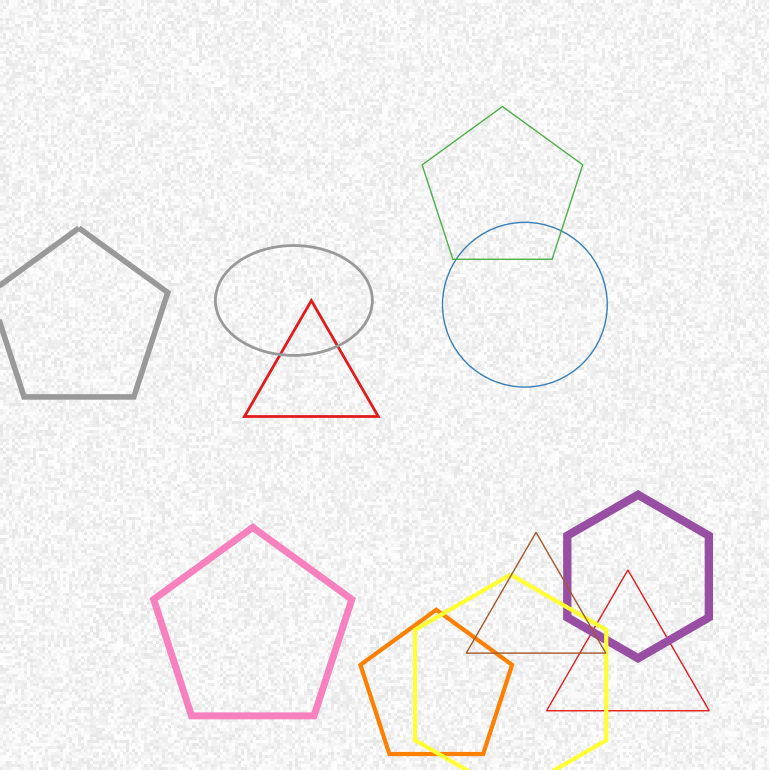[{"shape": "triangle", "thickness": 1, "radius": 0.5, "center": [0.404, 0.509]}, {"shape": "triangle", "thickness": 0.5, "radius": 0.61, "center": [0.815, 0.138]}, {"shape": "circle", "thickness": 0.5, "radius": 0.53, "center": [0.682, 0.604]}, {"shape": "pentagon", "thickness": 0.5, "radius": 0.55, "center": [0.653, 0.752]}, {"shape": "hexagon", "thickness": 3, "radius": 0.53, "center": [0.829, 0.251]}, {"shape": "pentagon", "thickness": 1.5, "radius": 0.52, "center": [0.567, 0.105]}, {"shape": "hexagon", "thickness": 1.5, "radius": 0.72, "center": [0.663, 0.11]}, {"shape": "triangle", "thickness": 0.5, "radius": 0.52, "center": [0.696, 0.204]}, {"shape": "pentagon", "thickness": 2.5, "radius": 0.68, "center": [0.328, 0.18]}, {"shape": "pentagon", "thickness": 2, "radius": 0.61, "center": [0.103, 0.583]}, {"shape": "oval", "thickness": 1, "radius": 0.51, "center": [0.382, 0.61]}]